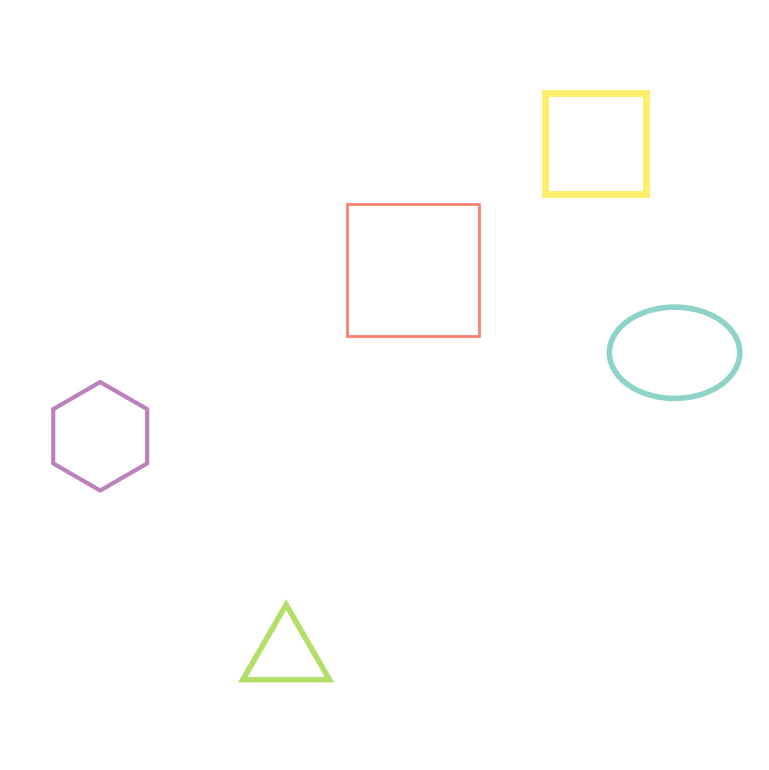[{"shape": "oval", "thickness": 2, "radius": 0.42, "center": [0.876, 0.542]}, {"shape": "square", "thickness": 1, "radius": 0.43, "center": [0.536, 0.65]}, {"shape": "triangle", "thickness": 2, "radius": 0.32, "center": [0.372, 0.15]}, {"shape": "hexagon", "thickness": 1.5, "radius": 0.35, "center": [0.13, 0.433]}, {"shape": "square", "thickness": 2.5, "radius": 0.33, "center": [0.774, 0.813]}]